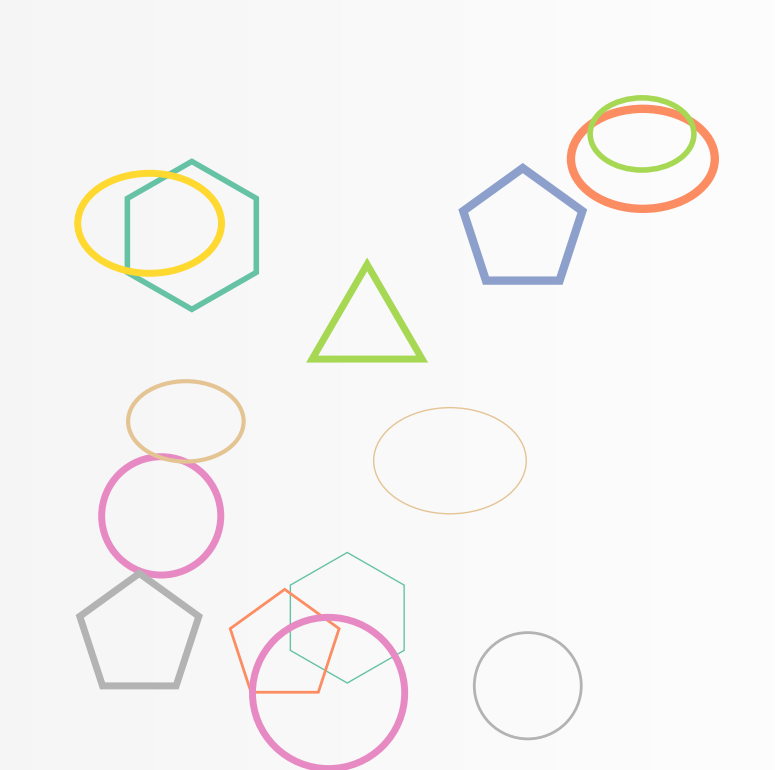[{"shape": "hexagon", "thickness": 2, "radius": 0.48, "center": [0.248, 0.694]}, {"shape": "hexagon", "thickness": 0.5, "radius": 0.42, "center": [0.448, 0.198]}, {"shape": "pentagon", "thickness": 1, "radius": 0.37, "center": [0.367, 0.161]}, {"shape": "oval", "thickness": 3, "radius": 0.46, "center": [0.83, 0.794]}, {"shape": "pentagon", "thickness": 3, "radius": 0.4, "center": [0.675, 0.701]}, {"shape": "circle", "thickness": 2.5, "radius": 0.49, "center": [0.424, 0.1]}, {"shape": "circle", "thickness": 2.5, "radius": 0.38, "center": [0.208, 0.33]}, {"shape": "oval", "thickness": 2, "radius": 0.33, "center": [0.828, 0.826]}, {"shape": "triangle", "thickness": 2.5, "radius": 0.41, "center": [0.474, 0.575]}, {"shape": "oval", "thickness": 2.5, "radius": 0.46, "center": [0.193, 0.71]}, {"shape": "oval", "thickness": 0.5, "radius": 0.49, "center": [0.581, 0.402]}, {"shape": "oval", "thickness": 1.5, "radius": 0.37, "center": [0.24, 0.453]}, {"shape": "pentagon", "thickness": 2.5, "radius": 0.4, "center": [0.18, 0.175]}, {"shape": "circle", "thickness": 1, "radius": 0.35, "center": [0.681, 0.109]}]